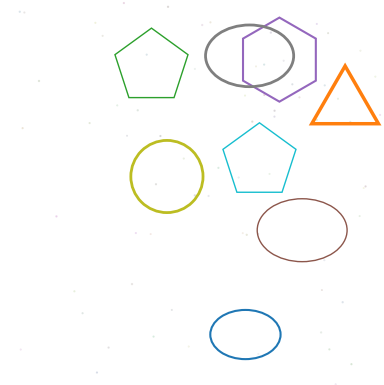[{"shape": "oval", "thickness": 1.5, "radius": 0.46, "center": [0.637, 0.131]}, {"shape": "triangle", "thickness": 2.5, "radius": 0.5, "center": [0.896, 0.729]}, {"shape": "pentagon", "thickness": 1, "radius": 0.5, "center": [0.393, 0.827]}, {"shape": "hexagon", "thickness": 1.5, "radius": 0.55, "center": [0.726, 0.845]}, {"shape": "oval", "thickness": 1, "radius": 0.58, "center": [0.785, 0.402]}, {"shape": "oval", "thickness": 2, "radius": 0.57, "center": [0.648, 0.855]}, {"shape": "circle", "thickness": 2, "radius": 0.47, "center": [0.434, 0.542]}, {"shape": "pentagon", "thickness": 1, "radius": 0.5, "center": [0.674, 0.581]}]